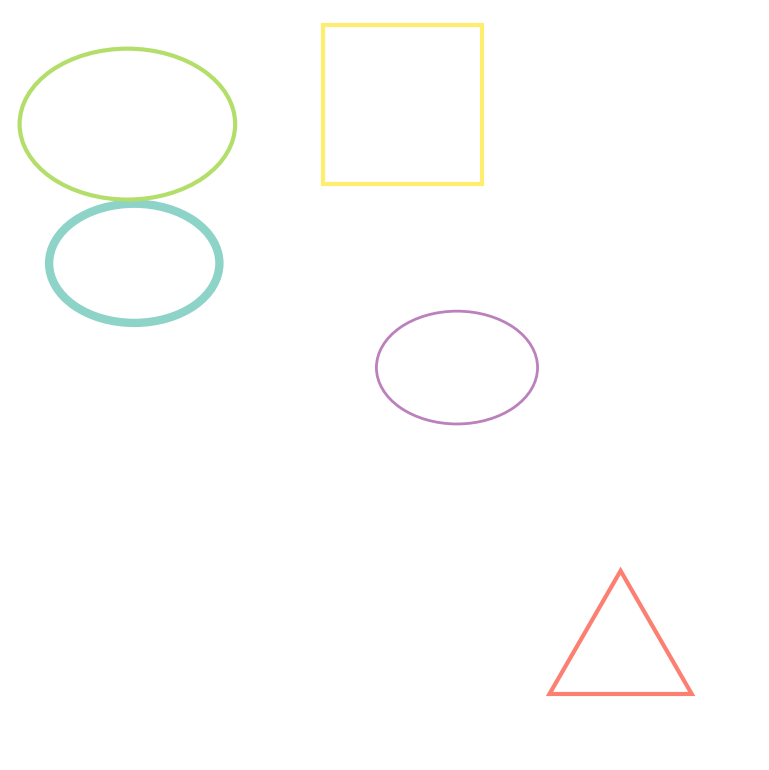[{"shape": "oval", "thickness": 3, "radius": 0.55, "center": [0.174, 0.658]}, {"shape": "triangle", "thickness": 1.5, "radius": 0.53, "center": [0.806, 0.152]}, {"shape": "oval", "thickness": 1.5, "radius": 0.7, "center": [0.165, 0.839]}, {"shape": "oval", "thickness": 1, "radius": 0.52, "center": [0.593, 0.523]}, {"shape": "square", "thickness": 1.5, "radius": 0.52, "center": [0.523, 0.864]}]